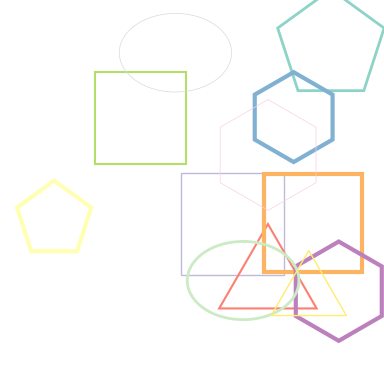[{"shape": "pentagon", "thickness": 2, "radius": 0.73, "center": [0.86, 0.882]}, {"shape": "pentagon", "thickness": 3, "radius": 0.51, "center": [0.141, 0.43]}, {"shape": "square", "thickness": 1, "radius": 0.67, "center": [0.604, 0.419]}, {"shape": "triangle", "thickness": 1.5, "radius": 0.73, "center": [0.696, 0.272]}, {"shape": "hexagon", "thickness": 3, "radius": 0.58, "center": [0.763, 0.696]}, {"shape": "square", "thickness": 3, "radius": 0.64, "center": [0.813, 0.422]}, {"shape": "square", "thickness": 1.5, "radius": 0.59, "center": [0.365, 0.693]}, {"shape": "hexagon", "thickness": 0.5, "radius": 0.72, "center": [0.696, 0.598]}, {"shape": "oval", "thickness": 0.5, "radius": 0.73, "center": [0.456, 0.863]}, {"shape": "hexagon", "thickness": 3, "radius": 0.64, "center": [0.88, 0.244]}, {"shape": "oval", "thickness": 2, "radius": 0.73, "center": [0.631, 0.271]}, {"shape": "triangle", "thickness": 1, "radius": 0.56, "center": [0.802, 0.237]}]